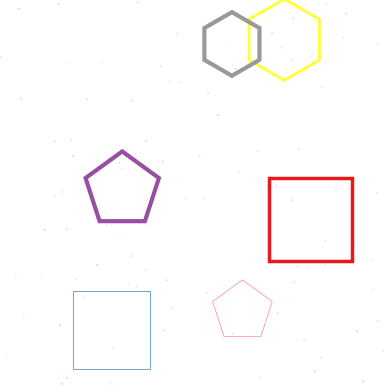[{"shape": "square", "thickness": 2.5, "radius": 0.54, "center": [0.806, 0.43]}, {"shape": "square", "thickness": 0.5, "radius": 0.51, "center": [0.29, 0.144]}, {"shape": "pentagon", "thickness": 3, "radius": 0.5, "center": [0.317, 0.507]}, {"shape": "hexagon", "thickness": 2, "radius": 0.53, "center": [0.738, 0.897]}, {"shape": "pentagon", "thickness": 0.5, "radius": 0.41, "center": [0.63, 0.192]}, {"shape": "hexagon", "thickness": 3, "radius": 0.41, "center": [0.602, 0.886]}]